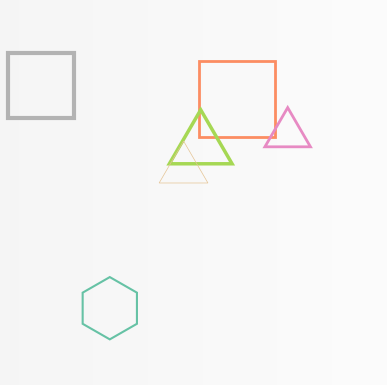[{"shape": "hexagon", "thickness": 1.5, "radius": 0.4, "center": [0.283, 0.199]}, {"shape": "square", "thickness": 2, "radius": 0.49, "center": [0.611, 0.743]}, {"shape": "triangle", "thickness": 2, "radius": 0.34, "center": [0.742, 0.653]}, {"shape": "triangle", "thickness": 2.5, "radius": 0.47, "center": [0.518, 0.621]}, {"shape": "triangle", "thickness": 0.5, "radius": 0.36, "center": [0.474, 0.561]}, {"shape": "square", "thickness": 3, "radius": 0.42, "center": [0.105, 0.778]}]